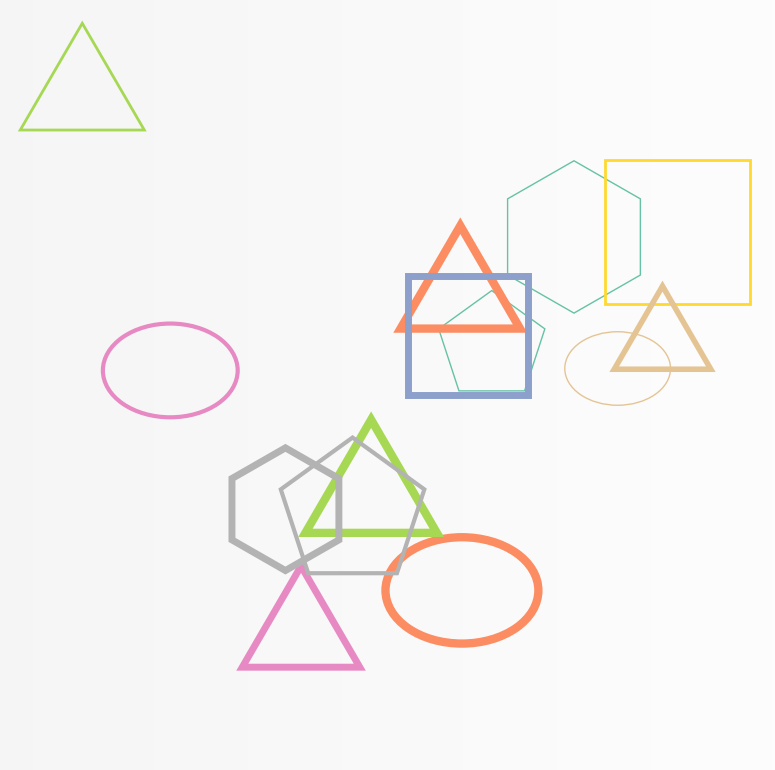[{"shape": "hexagon", "thickness": 0.5, "radius": 0.49, "center": [0.741, 0.692]}, {"shape": "pentagon", "thickness": 0.5, "radius": 0.36, "center": [0.635, 0.551]}, {"shape": "oval", "thickness": 3, "radius": 0.49, "center": [0.596, 0.233]}, {"shape": "triangle", "thickness": 3, "radius": 0.45, "center": [0.594, 0.618]}, {"shape": "square", "thickness": 2.5, "radius": 0.39, "center": [0.604, 0.564]}, {"shape": "triangle", "thickness": 2.5, "radius": 0.44, "center": [0.388, 0.177]}, {"shape": "oval", "thickness": 1.5, "radius": 0.43, "center": [0.22, 0.519]}, {"shape": "triangle", "thickness": 3, "radius": 0.49, "center": [0.479, 0.357]}, {"shape": "triangle", "thickness": 1, "radius": 0.46, "center": [0.106, 0.877]}, {"shape": "square", "thickness": 1, "radius": 0.47, "center": [0.874, 0.698]}, {"shape": "triangle", "thickness": 2, "radius": 0.36, "center": [0.855, 0.556]}, {"shape": "oval", "thickness": 0.5, "radius": 0.34, "center": [0.797, 0.521]}, {"shape": "pentagon", "thickness": 1.5, "radius": 0.49, "center": [0.455, 0.334]}, {"shape": "hexagon", "thickness": 2.5, "radius": 0.4, "center": [0.368, 0.339]}]